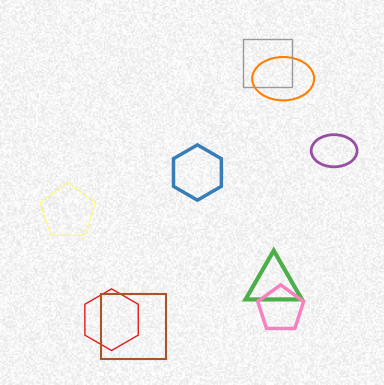[{"shape": "hexagon", "thickness": 1, "radius": 0.4, "center": [0.29, 0.17]}, {"shape": "hexagon", "thickness": 2.5, "radius": 0.36, "center": [0.513, 0.552]}, {"shape": "triangle", "thickness": 3, "radius": 0.42, "center": [0.711, 0.265]}, {"shape": "oval", "thickness": 2, "radius": 0.3, "center": [0.868, 0.608]}, {"shape": "oval", "thickness": 1.5, "radius": 0.4, "center": [0.736, 0.796]}, {"shape": "pentagon", "thickness": 0.5, "radius": 0.38, "center": [0.176, 0.45]}, {"shape": "square", "thickness": 1.5, "radius": 0.42, "center": [0.346, 0.151]}, {"shape": "pentagon", "thickness": 2.5, "radius": 0.31, "center": [0.729, 0.197]}, {"shape": "square", "thickness": 1, "radius": 0.31, "center": [0.695, 0.836]}]